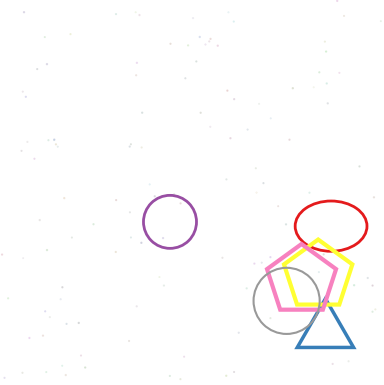[{"shape": "oval", "thickness": 2, "radius": 0.47, "center": [0.86, 0.413]}, {"shape": "triangle", "thickness": 2.5, "radius": 0.42, "center": [0.845, 0.14]}, {"shape": "circle", "thickness": 2, "radius": 0.34, "center": [0.442, 0.424]}, {"shape": "pentagon", "thickness": 3, "radius": 0.47, "center": [0.826, 0.284]}, {"shape": "pentagon", "thickness": 3, "radius": 0.47, "center": [0.783, 0.272]}, {"shape": "circle", "thickness": 1.5, "radius": 0.43, "center": [0.744, 0.219]}]